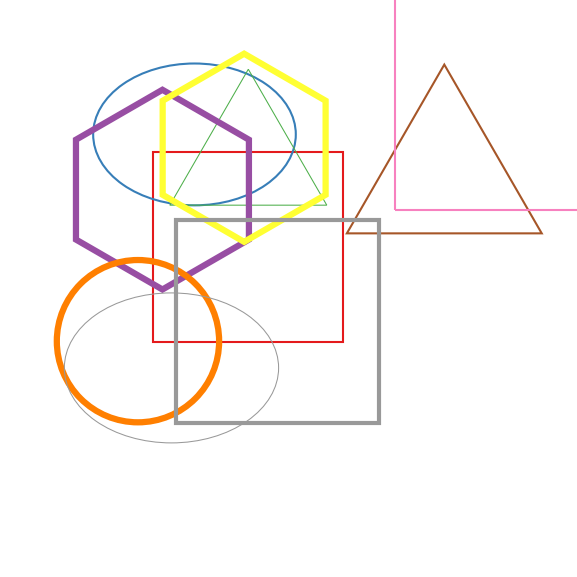[{"shape": "square", "thickness": 1, "radius": 0.82, "center": [0.43, 0.572]}, {"shape": "oval", "thickness": 1, "radius": 0.88, "center": [0.337, 0.766]}, {"shape": "triangle", "thickness": 0.5, "radius": 0.78, "center": [0.43, 0.722]}, {"shape": "hexagon", "thickness": 3, "radius": 0.86, "center": [0.281, 0.671]}, {"shape": "circle", "thickness": 3, "radius": 0.7, "center": [0.239, 0.408]}, {"shape": "hexagon", "thickness": 3, "radius": 0.81, "center": [0.423, 0.743]}, {"shape": "triangle", "thickness": 1, "radius": 0.97, "center": [0.769, 0.692]}, {"shape": "square", "thickness": 1, "radius": 0.95, "center": [0.875, 0.825]}, {"shape": "oval", "thickness": 0.5, "radius": 0.93, "center": [0.297, 0.362]}, {"shape": "square", "thickness": 2, "radius": 0.88, "center": [0.48, 0.442]}]